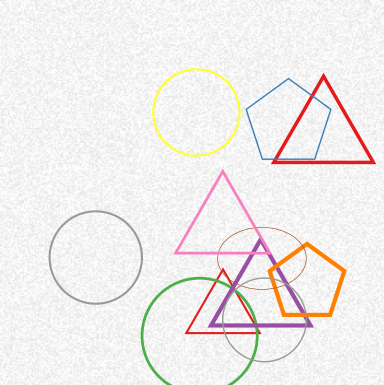[{"shape": "triangle", "thickness": 2.5, "radius": 0.75, "center": [0.84, 0.653]}, {"shape": "triangle", "thickness": 1.5, "radius": 0.55, "center": [0.579, 0.19]}, {"shape": "pentagon", "thickness": 1, "radius": 0.58, "center": [0.749, 0.68]}, {"shape": "circle", "thickness": 2, "radius": 0.75, "center": [0.519, 0.128]}, {"shape": "triangle", "thickness": 3, "radius": 0.75, "center": [0.677, 0.229]}, {"shape": "pentagon", "thickness": 3, "radius": 0.51, "center": [0.797, 0.265]}, {"shape": "circle", "thickness": 1.5, "radius": 0.56, "center": [0.51, 0.708]}, {"shape": "oval", "thickness": 0.5, "radius": 0.58, "center": [0.68, 0.329]}, {"shape": "triangle", "thickness": 2, "radius": 0.71, "center": [0.579, 0.413]}, {"shape": "circle", "thickness": 1.5, "radius": 0.6, "center": [0.249, 0.331]}, {"shape": "circle", "thickness": 1, "radius": 0.54, "center": [0.687, 0.169]}]